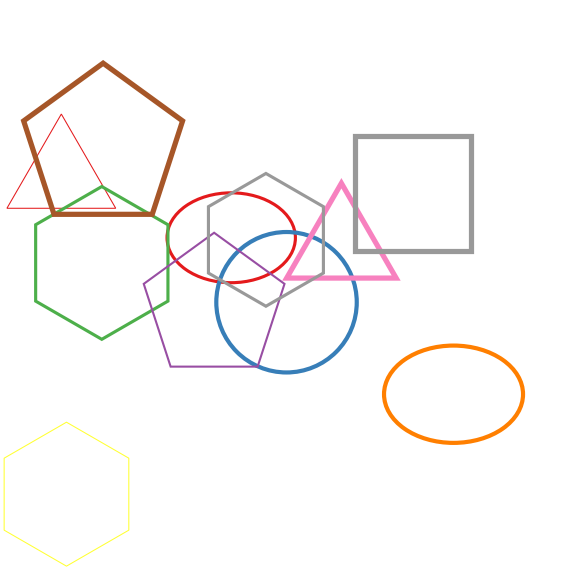[{"shape": "oval", "thickness": 1.5, "radius": 0.56, "center": [0.4, 0.587]}, {"shape": "triangle", "thickness": 0.5, "radius": 0.54, "center": [0.106, 0.693]}, {"shape": "circle", "thickness": 2, "radius": 0.61, "center": [0.496, 0.476]}, {"shape": "hexagon", "thickness": 1.5, "radius": 0.66, "center": [0.176, 0.544]}, {"shape": "pentagon", "thickness": 1, "radius": 0.64, "center": [0.371, 0.468]}, {"shape": "oval", "thickness": 2, "radius": 0.6, "center": [0.785, 0.316]}, {"shape": "hexagon", "thickness": 0.5, "radius": 0.62, "center": [0.115, 0.143]}, {"shape": "pentagon", "thickness": 2.5, "radius": 0.72, "center": [0.179, 0.745]}, {"shape": "triangle", "thickness": 2.5, "radius": 0.55, "center": [0.591, 0.572]}, {"shape": "square", "thickness": 2.5, "radius": 0.5, "center": [0.715, 0.664]}, {"shape": "hexagon", "thickness": 1.5, "radius": 0.57, "center": [0.46, 0.584]}]